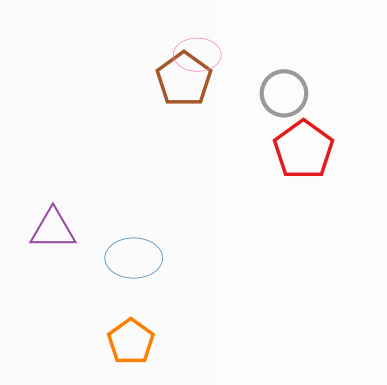[{"shape": "pentagon", "thickness": 2.5, "radius": 0.39, "center": [0.783, 0.611]}, {"shape": "oval", "thickness": 0.5, "radius": 0.37, "center": [0.345, 0.33]}, {"shape": "triangle", "thickness": 1.5, "radius": 0.34, "center": [0.137, 0.405]}, {"shape": "pentagon", "thickness": 2.5, "radius": 0.3, "center": [0.338, 0.113]}, {"shape": "pentagon", "thickness": 2.5, "radius": 0.36, "center": [0.475, 0.794]}, {"shape": "oval", "thickness": 0.5, "radius": 0.31, "center": [0.509, 0.858]}, {"shape": "circle", "thickness": 3, "radius": 0.29, "center": [0.733, 0.757]}]